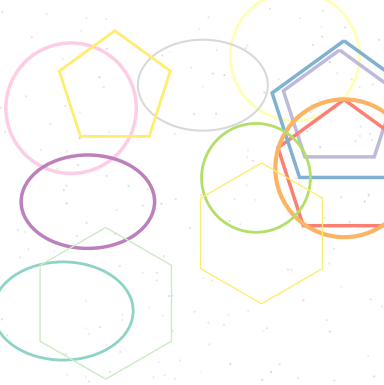[{"shape": "oval", "thickness": 2, "radius": 0.91, "center": [0.164, 0.192]}, {"shape": "circle", "thickness": 2, "radius": 0.84, "center": [0.766, 0.854]}, {"shape": "pentagon", "thickness": 2.5, "radius": 0.77, "center": [0.882, 0.717]}, {"shape": "pentagon", "thickness": 2.5, "radius": 0.91, "center": [0.894, 0.56]}, {"shape": "pentagon", "thickness": 2.5, "radius": 0.98, "center": [0.894, 0.698]}, {"shape": "circle", "thickness": 3, "radius": 0.9, "center": [0.894, 0.563]}, {"shape": "circle", "thickness": 2, "radius": 0.71, "center": [0.665, 0.538]}, {"shape": "circle", "thickness": 2.5, "radius": 0.85, "center": [0.185, 0.719]}, {"shape": "oval", "thickness": 1.5, "radius": 0.84, "center": [0.527, 0.779]}, {"shape": "oval", "thickness": 2.5, "radius": 0.87, "center": [0.228, 0.476]}, {"shape": "hexagon", "thickness": 1, "radius": 0.98, "center": [0.275, 0.212]}, {"shape": "hexagon", "thickness": 1, "radius": 0.91, "center": [0.679, 0.394]}, {"shape": "pentagon", "thickness": 2, "radius": 0.76, "center": [0.298, 0.768]}]